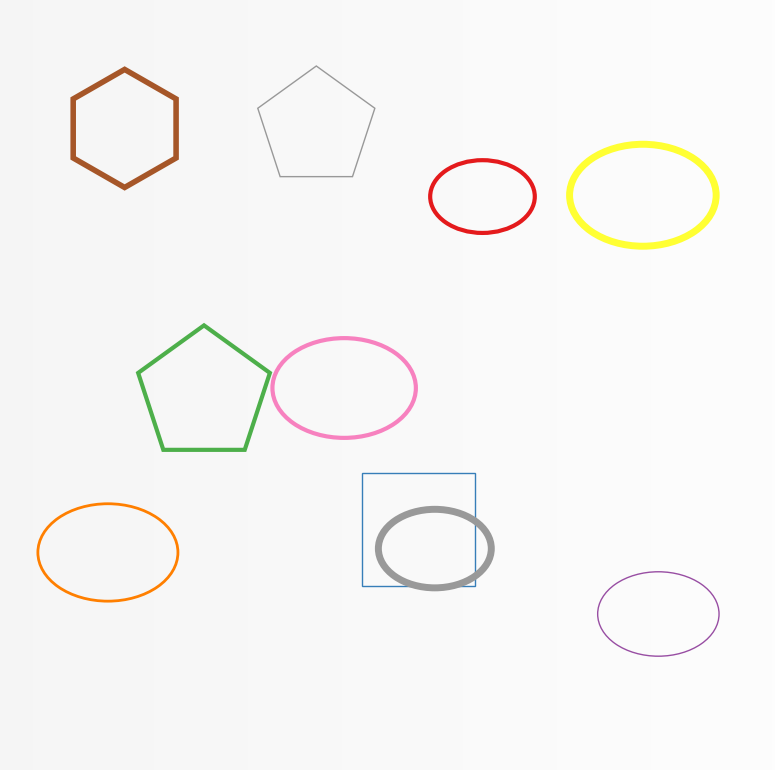[{"shape": "oval", "thickness": 1.5, "radius": 0.34, "center": [0.623, 0.745]}, {"shape": "square", "thickness": 0.5, "radius": 0.37, "center": [0.54, 0.313]}, {"shape": "pentagon", "thickness": 1.5, "radius": 0.45, "center": [0.263, 0.488]}, {"shape": "oval", "thickness": 0.5, "radius": 0.39, "center": [0.849, 0.203]}, {"shape": "oval", "thickness": 1, "radius": 0.45, "center": [0.139, 0.283]}, {"shape": "oval", "thickness": 2.5, "radius": 0.47, "center": [0.83, 0.746]}, {"shape": "hexagon", "thickness": 2, "radius": 0.38, "center": [0.161, 0.833]}, {"shape": "oval", "thickness": 1.5, "radius": 0.46, "center": [0.444, 0.496]}, {"shape": "oval", "thickness": 2.5, "radius": 0.36, "center": [0.561, 0.288]}, {"shape": "pentagon", "thickness": 0.5, "radius": 0.4, "center": [0.408, 0.835]}]